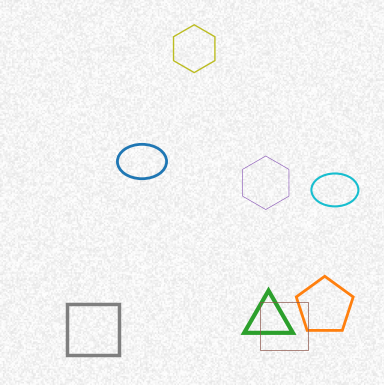[{"shape": "oval", "thickness": 2, "radius": 0.32, "center": [0.369, 0.58]}, {"shape": "pentagon", "thickness": 2, "radius": 0.39, "center": [0.843, 0.205]}, {"shape": "triangle", "thickness": 3, "radius": 0.37, "center": [0.697, 0.172]}, {"shape": "hexagon", "thickness": 0.5, "radius": 0.35, "center": [0.69, 0.525]}, {"shape": "square", "thickness": 0.5, "radius": 0.31, "center": [0.738, 0.154]}, {"shape": "square", "thickness": 2.5, "radius": 0.34, "center": [0.241, 0.144]}, {"shape": "hexagon", "thickness": 1, "radius": 0.31, "center": [0.504, 0.874]}, {"shape": "oval", "thickness": 1.5, "radius": 0.31, "center": [0.87, 0.507]}]